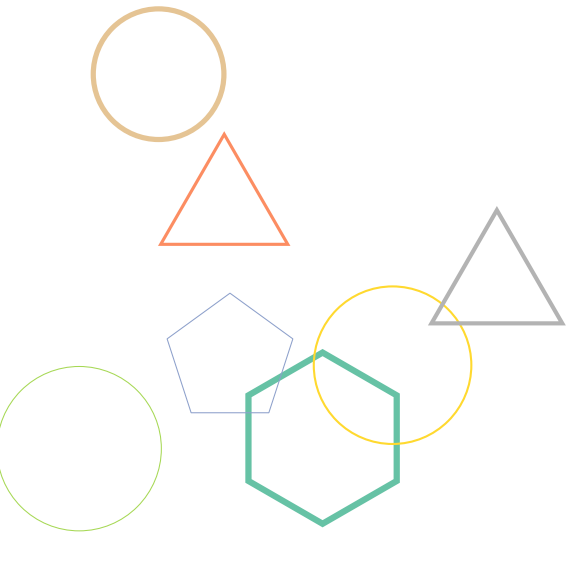[{"shape": "hexagon", "thickness": 3, "radius": 0.74, "center": [0.559, 0.24]}, {"shape": "triangle", "thickness": 1.5, "radius": 0.64, "center": [0.388, 0.64]}, {"shape": "pentagon", "thickness": 0.5, "radius": 0.57, "center": [0.398, 0.377]}, {"shape": "circle", "thickness": 0.5, "radius": 0.71, "center": [0.137, 0.222]}, {"shape": "circle", "thickness": 1, "radius": 0.68, "center": [0.68, 0.367]}, {"shape": "circle", "thickness": 2.5, "radius": 0.57, "center": [0.275, 0.871]}, {"shape": "triangle", "thickness": 2, "radius": 0.65, "center": [0.86, 0.505]}]